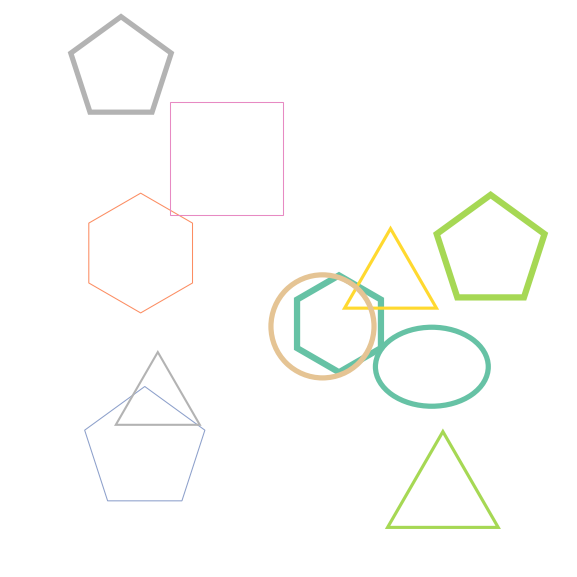[{"shape": "oval", "thickness": 2.5, "radius": 0.49, "center": [0.748, 0.364]}, {"shape": "hexagon", "thickness": 3, "radius": 0.42, "center": [0.587, 0.438]}, {"shape": "hexagon", "thickness": 0.5, "radius": 0.52, "center": [0.244, 0.561]}, {"shape": "pentagon", "thickness": 0.5, "radius": 0.55, "center": [0.251, 0.22]}, {"shape": "square", "thickness": 0.5, "radius": 0.49, "center": [0.392, 0.725]}, {"shape": "triangle", "thickness": 1.5, "radius": 0.55, "center": [0.767, 0.141]}, {"shape": "pentagon", "thickness": 3, "radius": 0.49, "center": [0.85, 0.564]}, {"shape": "triangle", "thickness": 1.5, "radius": 0.46, "center": [0.676, 0.511]}, {"shape": "circle", "thickness": 2.5, "radius": 0.45, "center": [0.558, 0.434]}, {"shape": "triangle", "thickness": 1, "radius": 0.42, "center": [0.273, 0.306]}, {"shape": "pentagon", "thickness": 2.5, "radius": 0.46, "center": [0.21, 0.879]}]